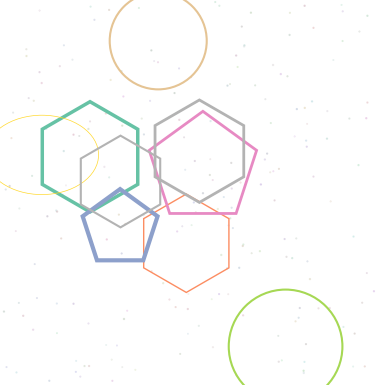[{"shape": "hexagon", "thickness": 2.5, "radius": 0.72, "center": [0.234, 0.593]}, {"shape": "hexagon", "thickness": 1, "radius": 0.64, "center": [0.484, 0.368]}, {"shape": "pentagon", "thickness": 3, "radius": 0.51, "center": [0.312, 0.407]}, {"shape": "pentagon", "thickness": 2, "radius": 0.73, "center": [0.527, 0.564]}, {"shape": "circle", "thickness": 1.5, "radius": 0.74, "center": [0.742, 0.1]}, {"shape": "oval", "thickness": 0.5, "radius": 0.74, "center": [0.109, 0.598]}, {"shape": "circle", "thickness": 1.5, "radius": 0.63, "center": [0.411, 0.894]}, {"shape": "hexagon", "thickness": 1.5, "radius": 0.6, "center": [0.313, 0.529]}, {"shape": "hexagon", "thickness": 2, "radius": 0.67, "center": [0.518, 0.607]}]